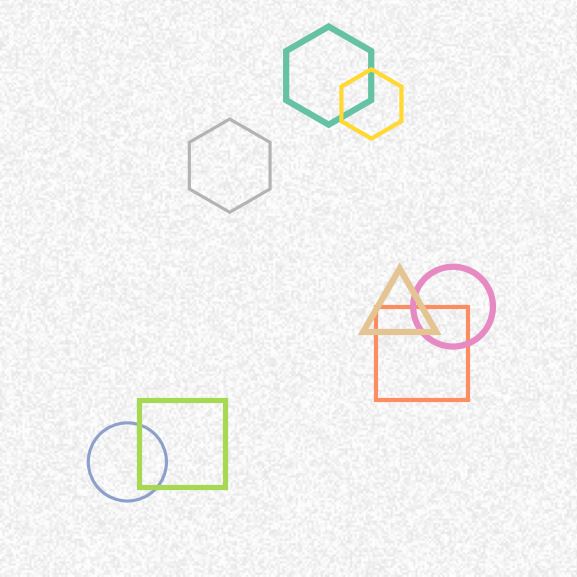[{"shape": "hexagon", "thickness": 3, "radius": 0.43, "center": [0.569, 0.868]}, {"shape": "square", "thickness": 2, "radius": 0.4, "center": [0.731, 0.387]}, {"shape": "circle", "thickness": 1.5, "radius": 0.34, "center": [0.221, 0.199]}, {"shape": "circle", "thickness": 3, "radius": 0.35, "center": [0.784, 0.468]}, {"shape": "square", "thickness": 2.5, "radius": 0.37, "center": [0.315, 0.231]}, {"shape": "hexagon", "thickness": 2, "radius": 0.3, "center": [0.643, 0.819]}, {"shape": "triangle", "thickness": 3, "radius": 0.37, "center": [0.692, 0.461]}, {"shape": "hexagon", "thickness": 1.5, "radius": 0.4, "center": [0.398, 0.712]}]